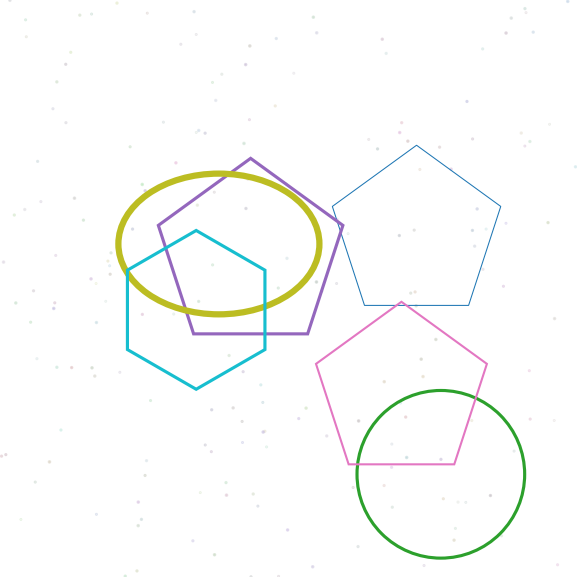[{"shape": "pentagon", "thickness": 0.5, "radius": 0.77, "center": [0.721, 0.594]}, {"shape": "circle", "thickness": 1.5, "radius": 0.73, "center": [0.763, 0.178]}, {"shape": "pentagon", "thickness": 1.5, "radius": 0.84, "center": [0.434, 0.557]}, {"shape": "pentagon", "thickness": 1, "radius": 0.78, "center": [0.695, 0.321]}, {"shape": "oval", "thickness": 3, "radius": 0.87, "center": [0.379, 0.577]}, {"shape": "hexagon", "thickness": 1.5, "radius": 0.69, "center": [0.34, 0.463]}]